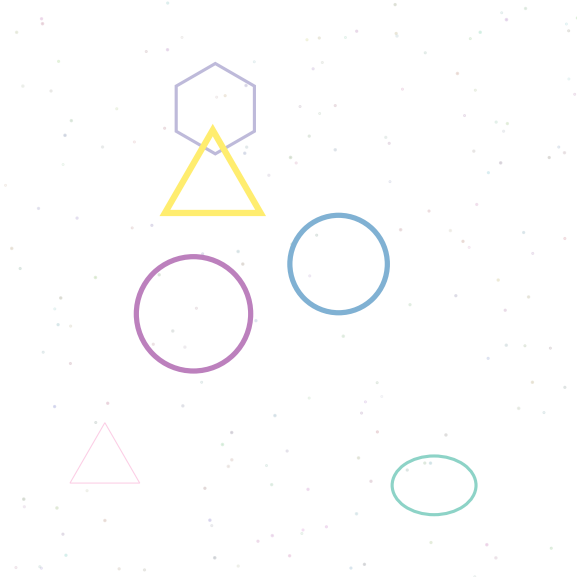[{"shape": "oval", "thickness": 1.5, "radius": 0.36, "center": [0.752, 0.159]}, {"shape": "hexagon", "thickness": 1.5, "radius": 0.39, "center": [0.373, 0.811]}, {"shape": "circle", "thickness": 2.5, "radius": 0.42, "center": [0.586, 0.542]}, {"shape": "triangle", "thickness": 0.5, "radius": 0.35, "center": [0.182, 0.197]}, {"shape": "circle", "thickness": 2.5, "radius": 0.5, "center": [0.335, 0.456]}, {"shape": "triangle", "thickness": 3, "radius": 0.48, "center": [0.368, 0.678]}]